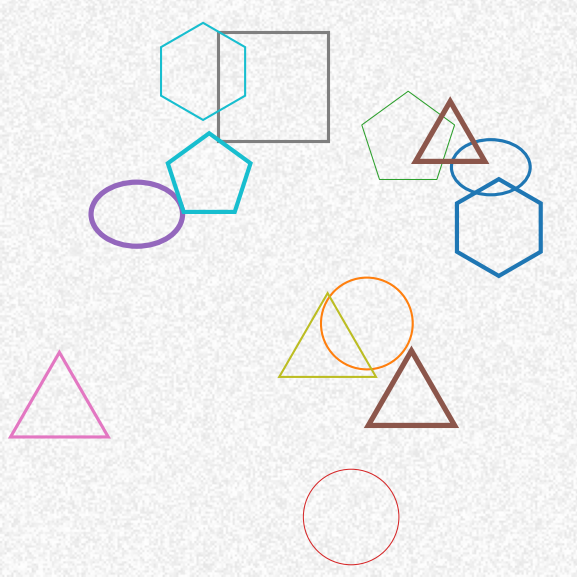[{"shape": "hexagon", "thickness": 2, "radius": 0.42, "center": [0.864, 0.605]}, {"shape": "oval", "thickness": 1.5, "radius": 0.34, "center": [0.85, 0.71]}, {"shape": "circle", "thickness": 1, "radius": 0.4, "center": [0.635, 0.439]}, {"shape": "pentagon", "thickness": 0.5, "radius": 0.42, "center": [0.707, 0.757]}, {"shape": "circle", "thickness": 0.5, "radius": 0.41, "center": [0.608, 0.104]}, {"shape": "oval", "thickness": 2.5, "radius": 0.4, "center": [0.237, 0.628]}, {"shape": "triangle", "thickness": 2.5, "radius": 0.43, "center": [0.713, 0.306]}, {"shape": "triangle", "thickness": 2.5, "radius": 0.35, "center": [0.78, 0.754]}, {"shape": "triangle", "thickness": 1.5, "radius": 0.49, "center": [0.103, 0.291]}, {"shape": "square", "thickness": 1.5, "radius": 0.47, "center": [0.473, 0.85]}, {"shape": "triangle", "thickness": 1, "radius": 0.48, "center": [0.567, 0.395]}, {"shape": "hexagon", "thickness": 1, "radius": 0.42, "center": [0.352, 0.875]}, {"shape": "pentagon", "thickness": 2, "radius": 0.38, "center": [0.362, 0.693]}]